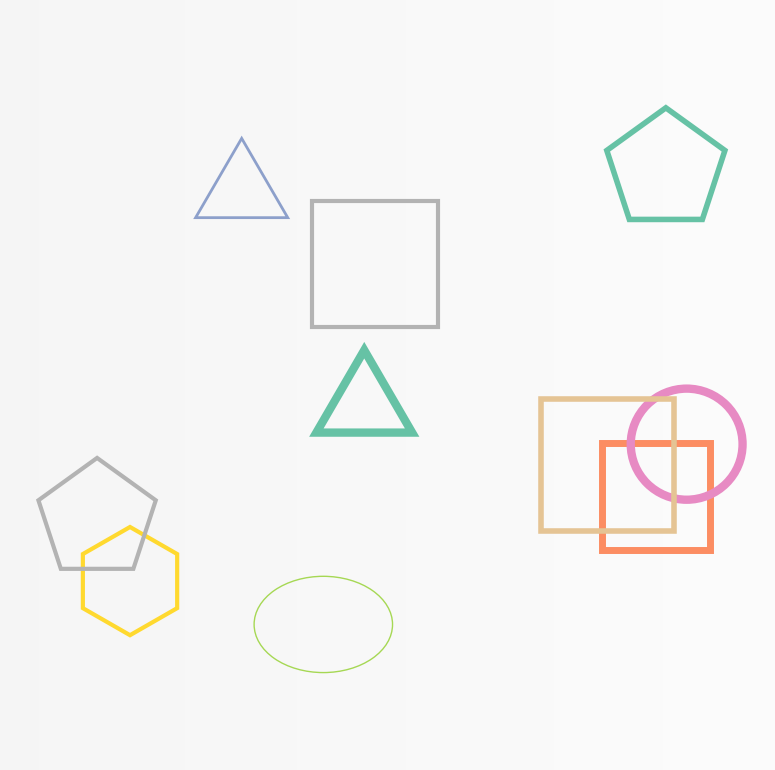[{"shape": "triangle", "thickness": 3, "radius": 0.36, "center": [0.47, 0.474]}, {"shape": "pentagon", "thickness": 2, "radius": 0.4, "center": [0.859, 0.78]}, {"shape": "square", "thickness": 2.5, "radius": 0.35, "center": [0.847, 0.355]}, {"shape": "triangle", "thickness": 1, "radius": 0.34, "center": [0.312, 0.752]}, {"shape": "circle", "thickness": 3, "radius": 0.36, "center": [0.886, 0.423]}, {"shape": "oval", "thickness": 0.5, "radius": 0.45, "center": [0.417, 0.189]}, {"shape": "hexagon", "thickness": 1.5, "radius": 0.35, "center": [0.168, 0.245]}, {"shape": "square", "thickness": 2, "radius": 0.43, "center": [0.784, 0.396]}, {"shape": "square", "thickness": 1.5, "radius": 0.41, "center": [0.484, 0.657]}, {"shape": "pentagon", "thickness": 1.5, "radius": 0.4, "center": [0.125, 0.326]}]